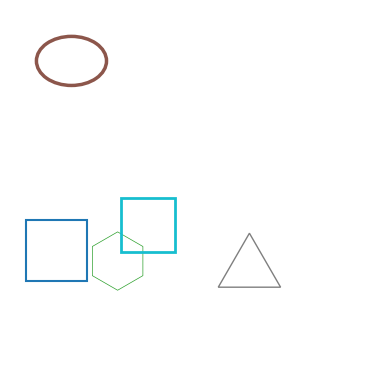[{"shape": "square", "thickness": 1.5, "radius": 0.4, "center": [0.147, 0.349]}, {"shape": "hexagon", "thickness": 0.5, "radius": 0.38, "center": [0.305, 0.322]}, {"shape": "oval", "thickness": 2.5, "radius": 0.46, "center": [0.186, 0.842]}, {"shape": "triangle", "thickness": 1, "radius": 0.47, "center": [0.648, 0.301]}, {"shape": "square", "thickness": 2, "radius": 0.35, "center": [0.385, 0.415]}]